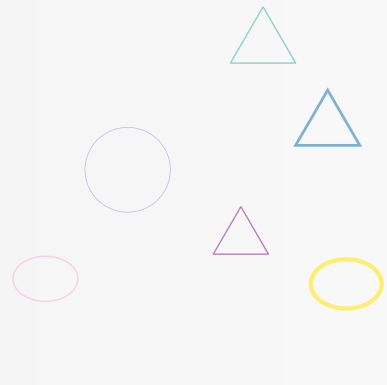[{"shape": "triangle", "thickness": 1, "radius": 0.49, "center": [0.679, 0.885]}, {"shape": "circle", "thickness": 0.5, "radius": 0.55, "center": [0.329, 0.559]}, {"shape": "triangle", "thickness": 2, "radius": 0.48, "center": [0.846, 0.67]}, {"shape": "oval", "thickness": 1, "radius": 0.42, "center": [0.117, 0.276]}, {"shape": "triangle", "thickness": 1, "radius": 0.41, "center": [0.622, 0.381]}, {"shape": "oval", "thickness": 3, "radius": 0.46, "center": [0.893, 0.263]}]